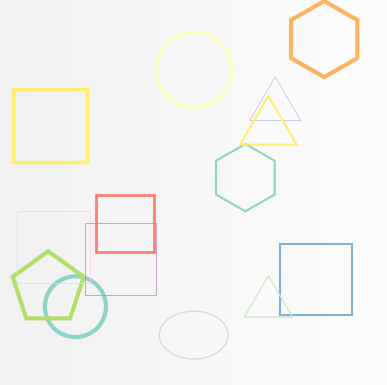[{"shape": "hexagon", "thickness": 1.5, "radius": 0.44, "center": [0.633, 0.539]}, {"shape": "circle", "thickness": 3, "radius": 0.39, "center": [0.195, 0.203]}, {"shape": "circle", "thickness": 2, "radius": 0.49, "center": [0.501, 0.819]}, {"shape": "triangle", "thickness": 0.5, "radius": 0.38, "center": [0.71, 0.725]}, {"shape": "square", "thickness": 2, "radius": 0.37, "center": [0.322, 0.419]}, {"shape": "square", "thickness": 1.5, "radius": 0.46, "center": [0.816, 0.274]}, {"shape": "hexagon", "thickness": 3, "radius": 0.49, "center": [0.837, 0.898]}, {"shape": "pentagon", "thickness": 3, "radius": 0.48, "center": [0.124, 0.251]}, {"shape": "square", "thickness": 0.5, "radius": 0.47, "center": [0.138, 0.359]}, {"shape": "oval", "thickness": 1, "radius": 0.44, "center": [0.5, 0.13]}, {"shape": "square", "thickness": 0.5, "radius": 0.46, "center": [0.311, 0.327]}, {"shape": "triangle", "thickness": 1, "radius": 0.36, "center": [0.693, 0.212]}, {"shape": "square", "thickness": 2.5, "radius": 0.47, "center": [0.129, 0.675]}, {"shape": "triangle", "thickness": 1.5, "radius": 0.42, "center": [0.693, 0.666]}]